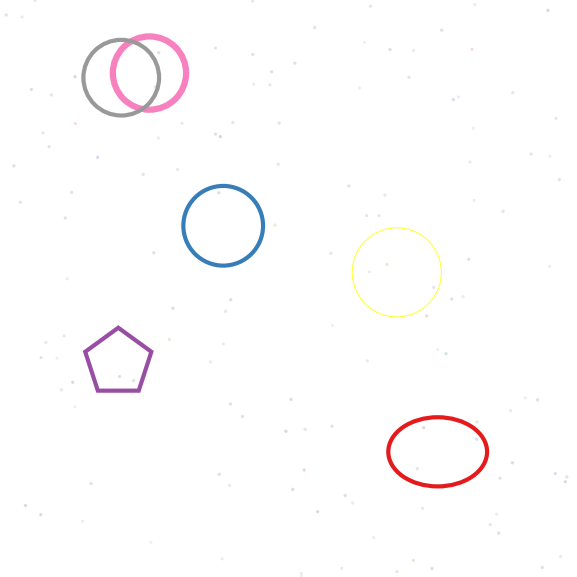[{"shape": "oval", "thickness": 2, "radius": 0.43, "center": [0.758, 0.217]}, {"shape": "circle", "thickness": 2, "radius": 0.35, "center": [0.386, 0.608]}, {"shape": "pentagon", "thickness": 2, "radius": 0.3, "center": [0.205, 0.371]}, {"shape": "circle", "thickness": 0.5, "radius": 0.39, "center": [0.687, 0.528]}, {"shape": "circle", "thickness": 3, "radius": 0.32, "center": [0.259, 0.873]}, {"shape": "circle", "thickness": 2, "radius": 0.33, "center": [0.21, 0.865]}]